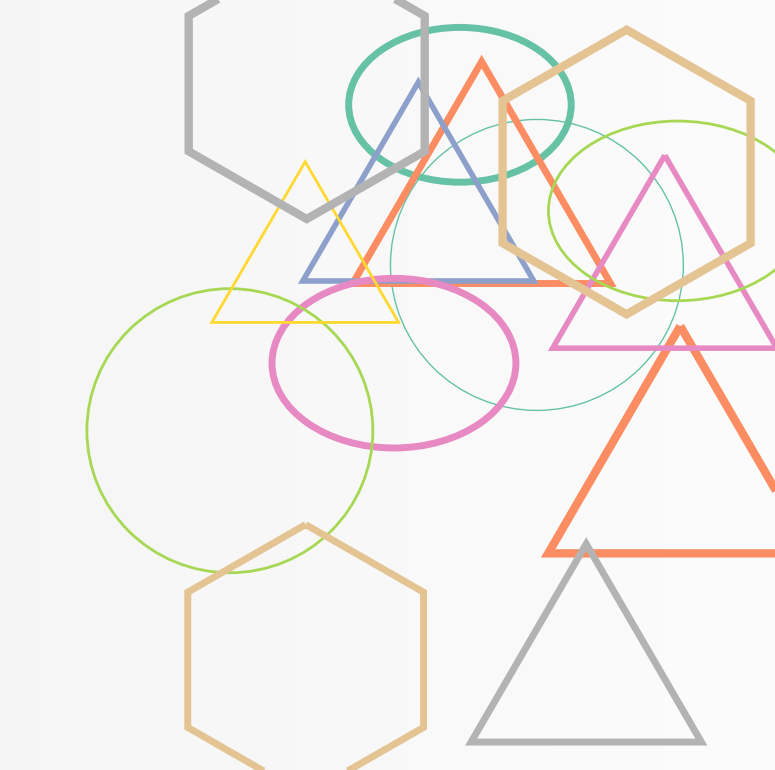[{"shape": "circle", "thickness": 0.5, "radius": 0.94, "center": [0.693, 0.656]}, {"shape": "oval", "thickness": 2.5, "radius": 0.72, "center": [0.593, 0.864]}, {"shape": "triangle", "thickness": 3, "radius": 0.98, "center": [0.878, 0.38]}, {"shape": "triangle", "thickness": 2.5, "radius": 0.96, "center": [0.622, 0.728]}, {"shape": "triangle", "thickness": 2, "radius": 0.86, "center": [0.54, 0.721]}, {"shape": "triangle", "thickness": 2, "radius": 0.83, "center": [0.858, 0.631]}, {"shape": "oval", "thickness": 2.5, "radius": 0.79, "center": [0.508, 0.528]}, {"shape": "oval", "thickness": 1, "radius": 0.83, "center": [0.874, 0.726]}, {"shape": "circle", "thickness": 1, "radius": 0.92, "center": [0.297, 0.441]}, {"shape": "triangle", "thickness": 1, "radius": 0.7, "center": [0.394, 0.651]}, {"shape": "hexagon", "thickness": 3, "radius": 0.92, "center": [0.809, 0.777]}, {"shape": "hexagon", "thickness": 2.5, "radius": 0.88, "center": [0.394, 0.143]}, {"shape": "hexagon", "thickness": 3, "radius": 0.88, "center": [0.396, 0.891]}, {"shape": "triangle", "thickness": 2.5, "radius": 0.86, "center": [0.756, 0.122]}]